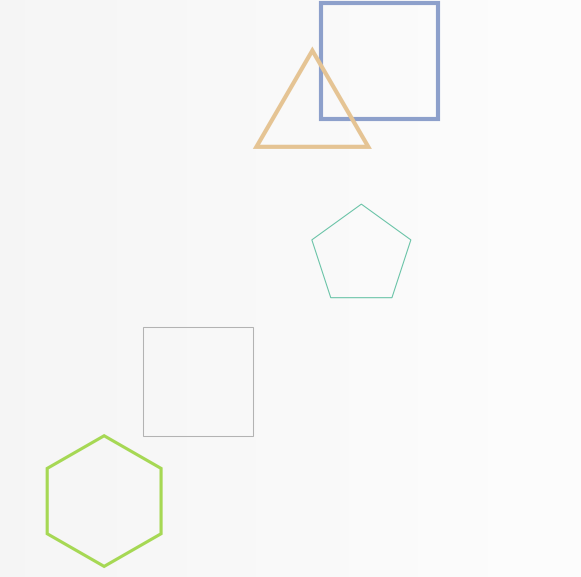[{"shape": "pentagon", "thickness": 0.5, "radius": 0.45, "center": [0.622, 0.556]}, {"shape": "square", "thickness": 2, "radius": 0.5, "center": [0.652, 0.893]}, {"shape": "hexagon", "thickness": 1.5, "radius": 0.57, "center": [0.179, 0.131]}, {"shape": "triangle", "thickness": 2, "radius": 0.56, "center": [0.537, 0.8]}, {"shape": "square", "thickness": 0.5, "radius": 0.47, "center": [0.341, 0.338]}]